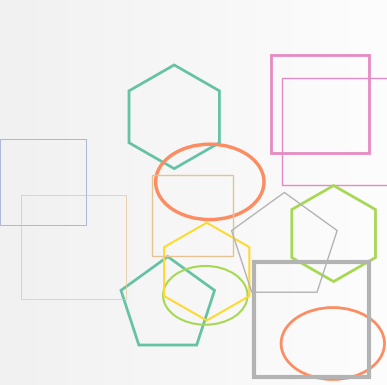[{"shape": "pentagon", "thickness": 2, "radius": 0.63, "center": [0.433, 0.207]}, {"shape": "hexagon", "thickness": 2, "radius": 0.67, "center": [0.45, 0.697]}, {"shape": "oval", "thickness": 2, "radius": 0.67, "center": [0.859, 0.108]}, {"shape": "oval", "thickness": 2.5, "radius": 0.7, "center": [0.541, 0.528]}, {"shape": "square", "thickness": 0.5, "radius": 0.56, "center": [0.112, 0.528]}, {"shape": "square", "thickness": 1, "radius": 0.69, "center": [0.866, 0.658]}, {"shape": "square", "thickness": 2, "radius": 0.63, "center": [0.827, 0.731]}, {"shape": "hexagon", "thickness": 2, "radius": 0.62, "center": [0.861, 0.393]}, {"shape": "oval", "thickness": 1.5, "radius": 0.55, "center": [0.53, 0.233]}, {"shape": "hexagon", "thickness": 1.5, "radius": 0.64, "center": [0.533, 0.295]}, {"shape": "square", "thickness": 1, "radius": 0.53, "center": [0.496, 0.44]}, {"shape": "square", "thickness": 0.5, "radius": 0.67, "center": [0.189, 0.359]}, {"shape": "pentagon", "thickness": 1, "radius": 0.72, "center": [0.734, 0.357]}, {"shape": "square", "thickness": 3, "radius": 0.74, "center": [0.803, 0.171]}]